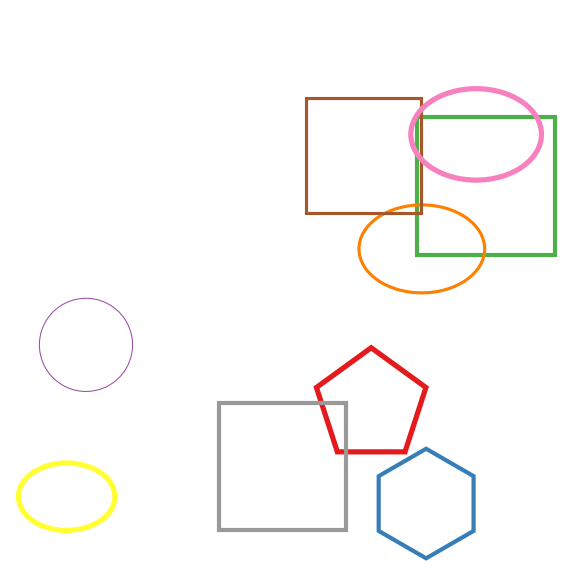[{"shape": "pentagon", "thickness": 2.5, "radius": 0.5, "center": [0.643, 0.297]}, {"shape": "hexagon", "thickness": 2, "radius": 0.47, "center": [0.738, 0.127]}, {"shape": "square", "thickness": 2, "radius": 0.6, "center": [0.842, 0.677]}, {"shape": "circle", "thickness": 0.5, "radius": 0.4, "center": [0.149, 0.402]}, {"shape": "oval", "thickness": 1.5, "radius": 0.54, "center": [0.73, 0.568]}, {"shape": "oval", "thickness": 2.5, "radius": 0.42, "center": [0.115, 0.139]}, {"shape": "square", "thickness": 1.5, "radius": 0.5, "center": [0.63, 0.73]}, {"shape": "oval", "thickness": 2.5, "radius": 0.57, "center": [0.825, 0.766]}, {"shape": "square", "thickness": 2, "radius": 0.55, "center": [0.49, 0.191]}]